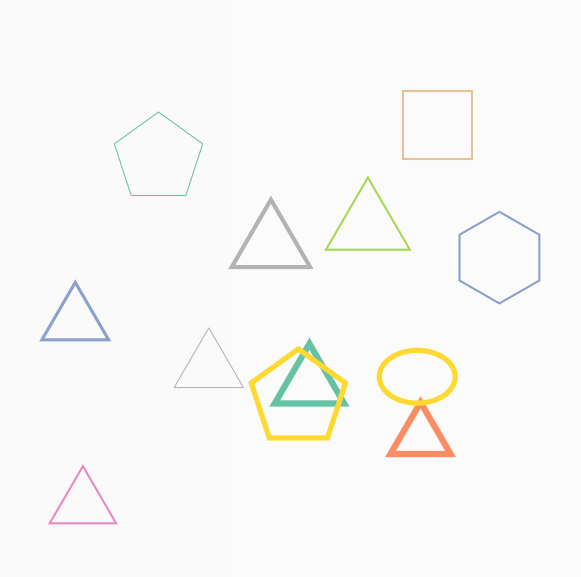[{"shape": "pentagon", "thickness": 0.5, "radius": 0.4, "center": [0.273, 0.725]}, {"shape": "triangle", "thickness": 3, "radius": 0.34, "center": [0.532, 0.335]}, {"shape": "triangle", "thickness": 3, "radius": 0.3, "center": [0.724, 0.243]}, {"shape": "triangle", "thickness": 1.5, "radius": 0.33, "center": [0.129, 0.444]}, {"shape": "hexagon", "thickness": 1, "radius": 0.4, "center": [0.859, 0.553]}, {"shape": "triangle", "thickness": 1, "radius": 0.33, "center": [0.143, 0.126]}, {"shape": "triangle", "thickness": 1, "radius": 0.42, "center": [0.633, 0.608]}, {"shape": "pentagon", "thickness": 2.5, "radius": 0.43, "center": [0.513, 0.31]}, {"shape": "oval", "thickness": 2.5, "radius": 0.33, "center": [0.718, 0.347]}, {"shape": "square", "thickness": 1, "radius": 0.3, "center": [0.753, 0.783]}, {"shape": "triangle", "thickness": 0.5, "radius": 0.34, "center": [0.359, 0.362]}, {"shape": "triangle", "thickness": 2, "radius": 0.39, "center": [0.466, 0.576]}]